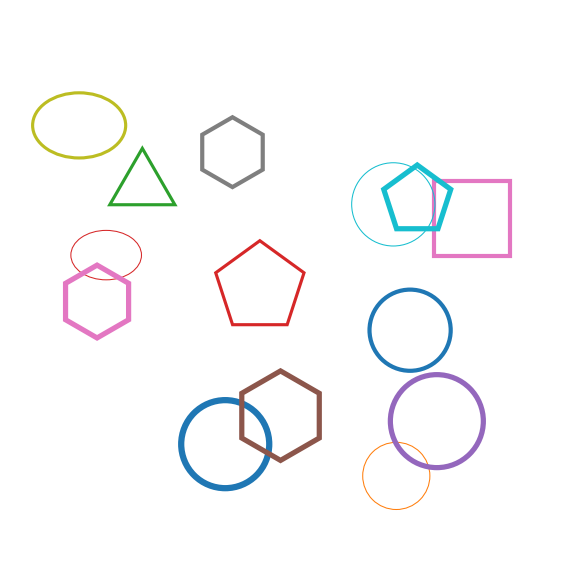[{"shape": "circle", "thickness": 2, "radius": 0.35, "center": [0.71, 0.427]}, {"shape": "circle", "thickness": 3, "radius": 0.38, "center": [0.39, 0.23]}, {"shape": "circle", "thickness": 0.5, "radius": 0.29, "center": [0.686, 0.175]}, {"shape": "triangle", "thickness": 1.5, "radius": 0.33, "center": [0.246, 0.677]}, {"shape": "oval", "thickness": 0.5, "radius": 0.31, "center": [0.184, 0.557]}, {"shape": "pentagon", "thickness": 1.5, "radius": 0.4, "center": [0.45, 0.502]}, {"shape": "circle", "thickness": 2.5, "radius": 0.4, "center": [0.756, 0.27]}, {"shape": "hexagon", "thickness": 2.5, "radius": 0.39, "center": [0.486, 0.279]}, {"shape": "hexagon", "thickness": 2.5, "radius": 0.32, "center": [0.168, 0.477]}, {"shape": "square", "thickness": 2, "radius": 0.33, "center": [0.817, 0.621]}, {"shape": "hexagon", "thickness": 2, "radius": 0.3, "center": [0.403, 0.736]}, {"shape": "oval", "thickness": 1.5, "radius": 0.4, "center": [0.137, 0.782]}, {"shape": "pentagon", "thickness": 2.5, "radius": 0.3, "center": [0.723, 0.652]}, {"shape": "circle", "thickness": 0.5, "radius": 0.36, "center": [0.681, 0.645]}]